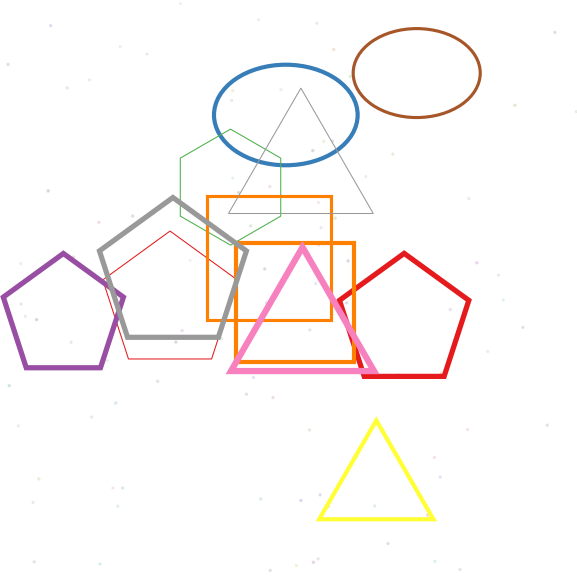[{"shape": "pentagon", "thickness": 0.5, "radius": 0.61, "center": [0.294, 0.477]}, {"shape": "pentagon", "thickness": 2.5, "radius": 0.59, "center": [0.7, 0.443]}, {"shape": "oval", "thickness": 2, "radius": 0.62, "center": [0.495, 0.8]}, {"shape": "hexagon", "thickness": 0.5, "radius": 0.5, "center": [0.399, 0.675]}, {"shape": "pentagon", "thickness": 2.5, "radius": 0.55, "center": [0.11, 0.451]}, {"shape": "square", "thickness": 2, "radius": 0.51, "center": [0.511, 0.475]}, {"shape": "square", "thickness": 1.5, "radius": 0.54, "center": [0.466, 0.552]}, {"shape": "triangle", "thickness": 2, "radius": 0.57, "center": [0.652, 0.157]}, {"shape": "oval", "thickness": 1.5, "radius": 0.55, "center": [0.722, 0.873]}, {"shape": "triangle", "thickness": 3, "radius": 0.72, "center": [0.524, 0.428]}, {"shape": "triangle", "thickness": 0.5, "radius": 0.72, "center": [0.521, 0.702]}, {"shape": "pentagon", "thickness": 2.5, "radius": 0.67, "center": [0.299, 0.523]}]